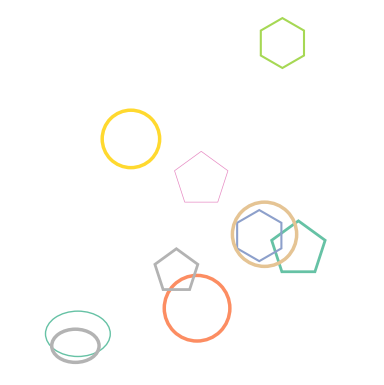[{"shape": "oval", "thickness": 1, "radius": 0.42, "center": [0.202, 0.133]}, {"shape": "pentagon", "thickness": 2, "radius": 0.37, "center": [0.775, 0.353]}, {"shape": "circle", "thickness": 2.5, "radius": 0.43, "center": [0.512, 0.199]}, {"shape": "hexagon", "thickness": 1.5, "radius": 0.33, "center": [0.673, 0.388]}, {"shape": "pentagon", "thickness": 0.5, "radius": 0.36, "center": [0.523, 0.534]}, {"shape": "hexagon", "thickness": 1.5, "radius": 0.32, "center": [0.734, 0.888]}, {"shape": "circle", "thickness": 2.5, "radius": 0.37, "center": [0.34, 0.639]}, {"shape": "circle", "thickness": 2.5, "radius": 0.42, "center": [0.687, 0.392]}, {"shape": "oval", "thickness": 2.5, "radius": 0.31, "center": [0.196, 0.102]}, {"shape": "pentagon", "thickness": 2, "radius": 0.29, "center": [0.458, 0.295]}]